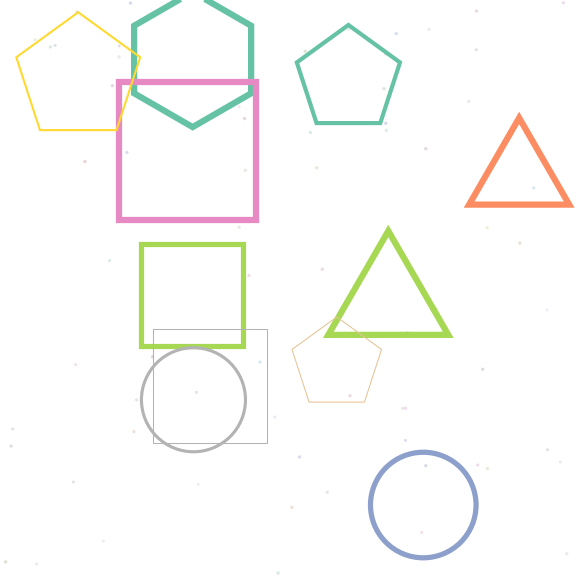[{"shape": "pentagon", "thickness": 2, "radius": 0.47, "center": [0.603, 0.862]}, {"shape": "hexagon", "thickness": 3, "radius": 0.58, "center": [0.334, 0.896]}, {"shape": "triangle", "thickness": 3, "radius": 0.5, "center": [0.899, 0.695]}, {"shape": "circle", "thickness": 2.5, "radius": 0.46, "center": [0.733, 0.125]}, {"shape": "square", "thickness": 3, "radius": 0.59, "center": [0.325, 0.738]}, {"shape": "triangle", "thickness": 3, "radius": 0.6, "center": [0.672, 0.479]}, {"shape": "square", "thickness": 2.5, "radius": 0.44, "center": [0.333, 0.488]}, {"shape": "pentagon", "thickness": 1, "radius": 0.56, "center": [0.135, 0.865]}, {"shape": "pentagon", "thickness": 0.5, "radius": 0.41, "center": [0.583, 0.369]}, {"shape": "circle", "thickness": 1.5, "radius": 0.45, "center": [0.335, 0.307]}, {"shape": "square", "thickness": 0.5, "radius": 0.49, "center": [0.364, 0.331]}]